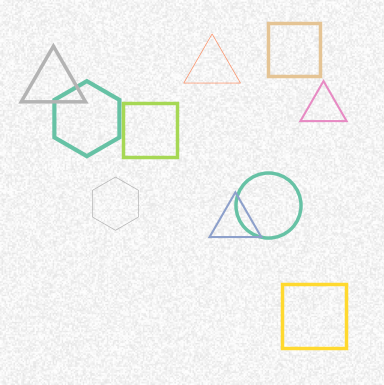[{"shape": "circle", "thickness": 2.5, "radius": 0.42, "center": [0.697, 0.466]}, {"shape": "hexagon", "thickness": 3, "radius": 0.49, "center": [0.226, 0.692]}, {"shape": "triangle", "thickness": 0.5, "radius": 0.43, "center": [0.551, 0.827]}, {"shape": "triangle", "thickness": 1.5, "radius": 0.39, "center": [0.611, 0.423]}, {"shape": "triangle", "thickness": 1.5, "radius": 0.35, "center": [0.84, 0.72]}, {"shape": "square", "thickness": 2.5, "radius": 0.35, "center": [0.389, 0.663]}, {"shape": "square", "thickness": 2.5, "radius": 0.42, "center": [0.817, 0.179]}, {"shape": "square", "thickness": 2.5, "radius": 0.34, "center": [0.764, 0.872]}, {"shape": "triangle", "thickness": 2.5, "radius": 0.48, "center": [0.139, 0.784]}, {"shape": "hexagon", "thickness": 0.5, "radius": 0.35, "center": [0.3, 0.471]}]